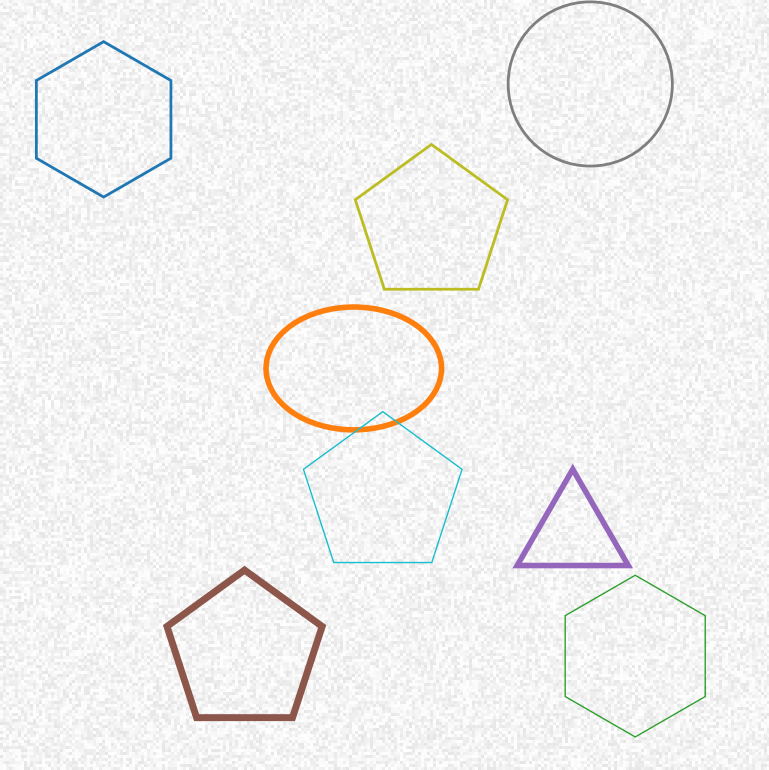[{"shape": "hexagon", "thickness": 1, "radius": 0.5, "center": [0.135, 0.845]}, {"shape": "oval", "thickness": 2, "radius": 0.57, "center": [0.459, 0.522]}, {"shape": "hexagon", "thickness": 0.5, "radius": 0.53, "center": [0.825, 0.148]}, {"shape": "triangle", "thickness": 2, "radius": 0.42, "center": [0.744, 0.307]}, {"shape": "pentagon", "thickness": 2.5, "radius": 0.53, "center": [0.318, 0.154]}, {"shape": "circle", "thickness": 1, "radius": 0.53, "center": [0.767, 0.891]}, {"shape": "pentagon", "thickness": 1, "radius": 0.52, "center": [0.56, 0.708]}, {"shape": "pentagon", "thickness": 0.5, "radius": 0.54, "center": [0.497, 0.357]}]